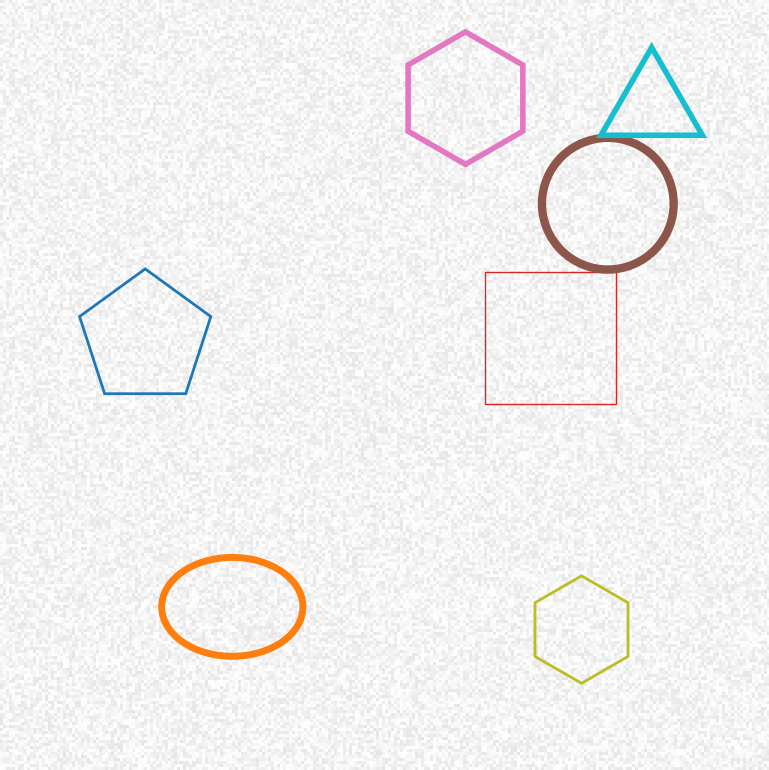[{"shape": "pentagon", "thickness": 1, "radius": 0.45, "center": [0.189, 0.561]}, {"shape": "oval", "thickness": 2.5, "radius": 0.46, "center": [0.302, 0.212]}, {"shape": "square", "thickness": 0.5, "radius": 0.43, "center": [0.715, 0.561]}, {"shape": "circle", "thickness": 3, "radius": 0.43, "center": [0.789, 0.735]}, {"shape": "hexagon", "thickness": 2, "radius": 0.43, "center": [0.605, 0.873]}, {"shape": "hexagon", "thickness": 1, "radius": 0.35, "center": [0.755, 0.182]}, {"shape": "triangle", "thickness": 2, "radius": 0.38, "center": [0.846, 0.862]}]